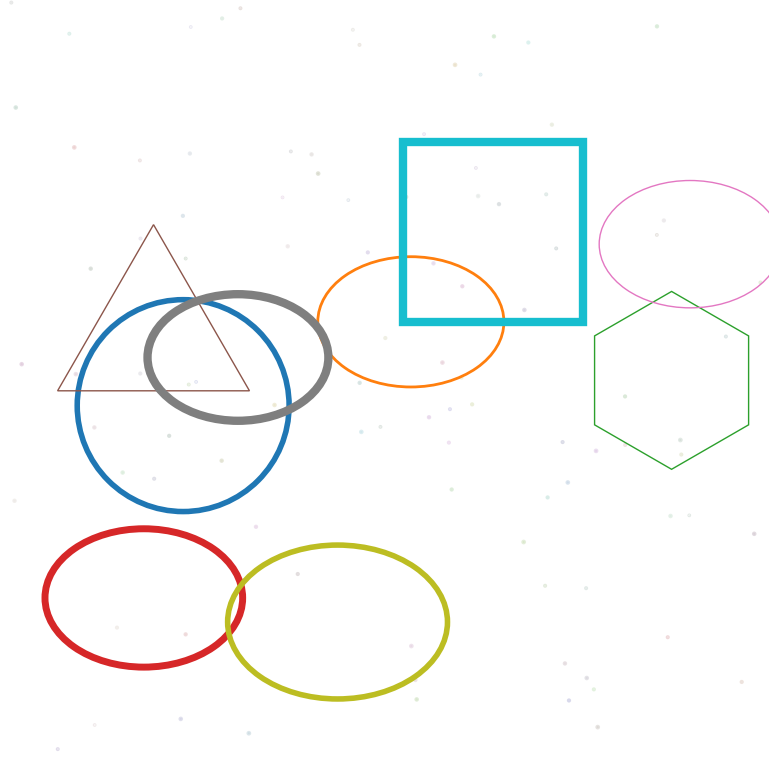[{"shape": "circle", "thickness": 2, "radius": 0.69, "center": [0.238, 0.473]}, {"shape": "oval", "thickness": 1, "radius": 0.6, "center": [0.534, 0.582]}, {"shape": "hexagon", "thickness": 0.5, "radius": 0.58, "center": [0.872, 0.506]}, {"shape": "oval", "thickness": 2.5, "radius": 0.64, "center": [0.187, 0.223]}, {"shape": "triangle", "thickness": 0.5, "radius": 0.72, "center": [0.199, 0.564]}, {"shape": "oval", "thickness": 0.5, "radius": 0.59, "center": [0.896, 0.683]}, {"shape": "oval", "thickness": 3, "radius": 0.59, "center": [0.309, 0.536]}, {"shape": "oval", "thickness": 2, "radius": 0.71, "center": [0.438, 0.192]}, {"shape": "square", "thickness": 3, "radius": 0.58, "center": [0.64, 0.698]}]